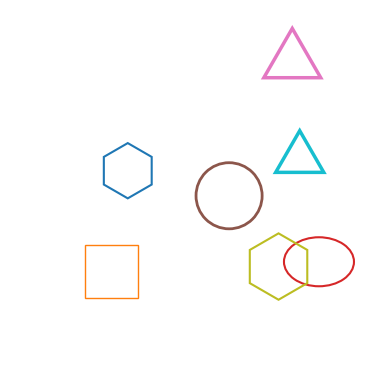[{"shape": "hexagon", "thickness": 1.5, "radius": 0.36, "center": [0.332, 0.557]}, {"shape": "square", "thickness": 1, "radius": 0.34, "center": [0.289, 0.295]}, {"shape": "oval", "thickness": 1.5, "radius": 0.45, "center": [0.828, 0.32]}, {"shape": "circle", "thickness": 2, "radius": 0.43, "center": [0.595, 0.492]}, {"shape": "triangle", "thickness": 2.5, "radius": 0.43, "center": [0.759, 0.841]}, {"shape": "hexagon", "thickness": 1.5, "radius": 0.43, "center": [0.723, 0.308]}, {"shape": "triangle", "thickness": 2.5, "radius": 0.36, "center": [0.778, 0.588]}]